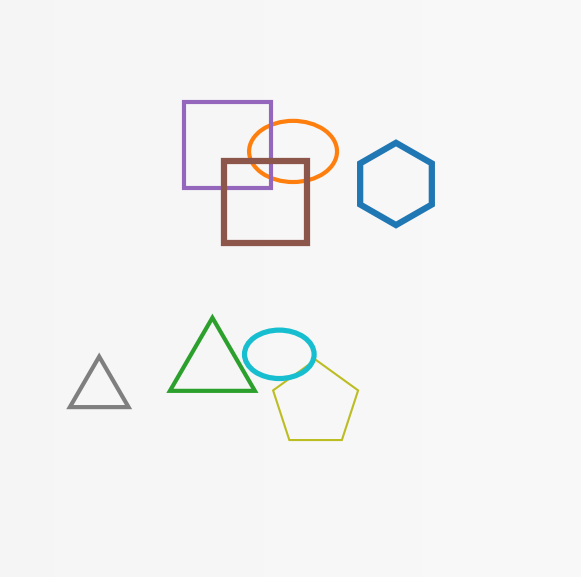[{"shape": "hexagon", "thickness": 3, "radius": 0.36, "center": [0.681, 0.681]}, {"shape": "oval", "thickness": 2, "radius": 0.38, "center": [0.504, 0.737]}, {"shape": "triangle", "thickness": 2, "radius": 0.42, "center": [0.365, 0.365]}, {"shape": "square", "thickness": 2, "radius": 0.37, "center": [0.392, 0.748]}, {"shape": "square", "thickness": 3, "radius": 0.36, "center": [0.457, 0.649]}, {"shape": "triangle", "thickness": 2, "radius": 0.29, "center": [0.171, 0.323]}, {"shape": "pentagon", "thickness": 1, "radius": 0.38, "center": [0.543, 0.299]}, {"shape": "oval", "thickness": 2.5, "radius": 0.3, "center": [0.481, 0.386]}]